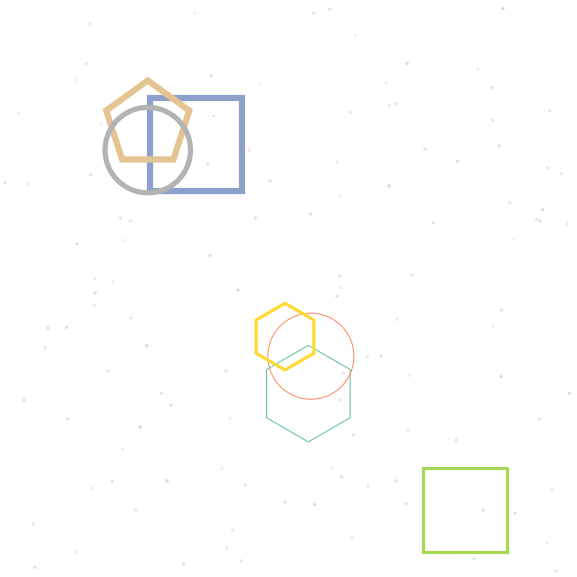[{"shape": "hexagon", "thickness": 0.5, "radius": 0.42, "center": [0.534, 0.318]}, {"shape": "circle", "thickness": 0.5, "radius": 0.37, "center": [0.538, 0.382]}, {"shape": "square", "thickness": 3, "radius": 0.4, "center": [0.339, 0.749]}, {"shape": "square", "thickness": 1.5, "radius": 0.36, "center": [0.805, 0.116]}, {"shape": "hexagon", "thickness": 1.5, "radius": 0.29, "center": [0.493, 0.416]}, {"shape": "pentagon", "thickness": 3, "radius": 0.38, "center": [0.256, 0.784]}, {"shape": "circle", "thickness": 2.5, "radius": 0.37, "center": [0.256, 0.739]}]